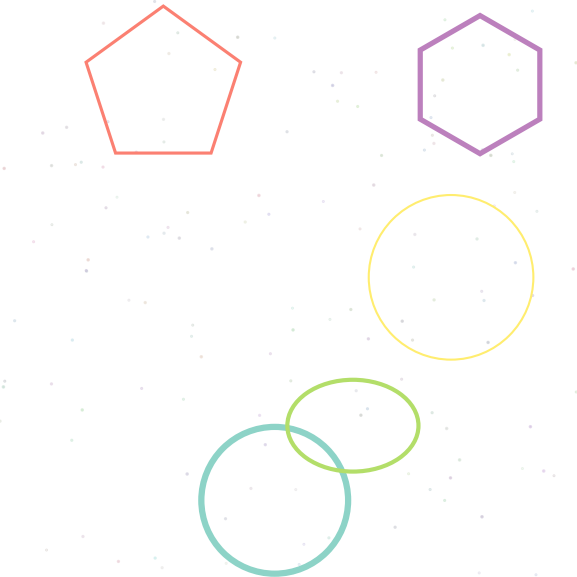[{"shape": "circle", "thickness": 3, "radius": 0.64, "center": [0.476, 0.133]}, {"shape": "pentagon", "thickness": 1.5, "radius": 0.7, "center": [0.283, 0.848]}, {"shape": "oval", "thickness": 2, "radius": 0.57, "center": [0.611, 0.262]}, {"shape": "hexagon", "thickness": 2.5, "radius": 0.6, "center": [0.831, 0.853]}, {"shape": "circle", "thickness": 1, "radius": 0.71, "center": [0.781, 0.519]}]